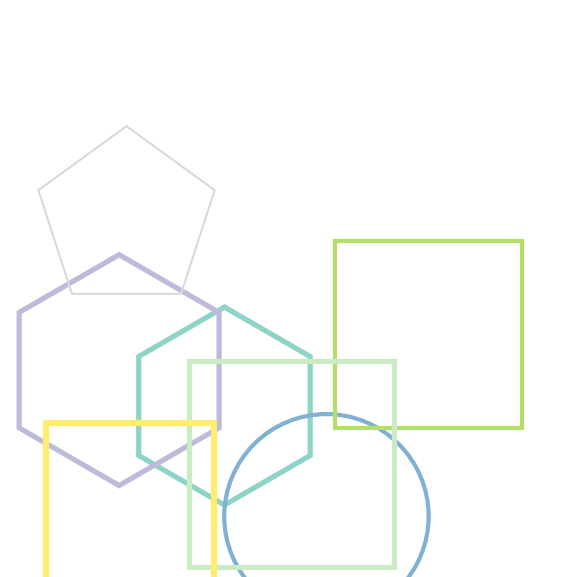[{"shape": "hexagon", "thickness": 2.5, "radius": 0.86, "center": [0.389, 0.296]}, {"shape": "hexagon", "thickness": 2.5, "radius": 1.0, "center": [0.206, 0.358]}, {"shape": "circle", "thickness": 2, "radius": 0.88, "center": [0.565, 0.105]}, {"shape": "square", "thickness": 2, "radius": 0.81, "center": [0.741, 0.42]}, {"shape": "pentagon", "thickness": 1, "radius": 0.8, "center": [0.219, 0.62]}, {"shape": "square", "thickness": 2.5, "radius": 0.89, "center": [0.504, 0.195]}, {"shape": "square", "thickness": 3, "radius": 0.73, "center": [0.224, 0.122]}]